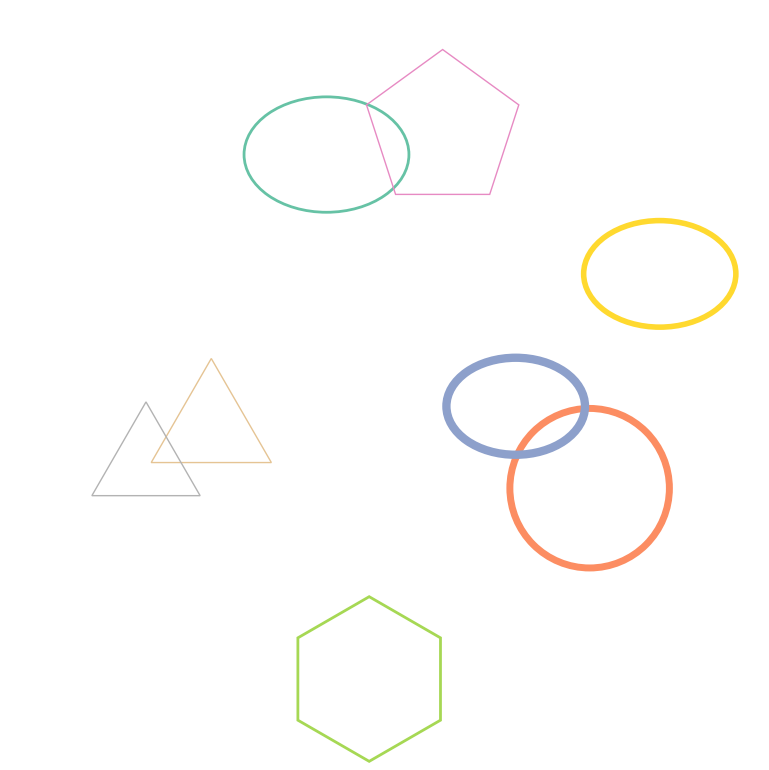[{"shape": "oval", "thickness": 1, "radius": 0.54, "center": [0.424, 0.799]}, {"shape": "circle", "thickness": 2.5, "radius": 0.52, "center": [0.766, 0.366]}, {"shape": "oval", "thickness": 3, "radius": 0.45, "center": [0.67, 0.472]}, {"shape": "pentagon", "thickness": 0.5, "radius": 0.52, "center": [0.575, 0.832]}, {"shape": "hexagon", "thickness": 1, "radius": 0.53, "center": [0.479, 0.118]}, {"shape": "oval", "thickness": 2, "radius": 0.49, "center": [0.857, 0.644]}, {"shape": "triangle", "thickness": 0.5, "radius": 0.45, "center": [0.274, 0.444]}, {"shape": "triangle", "thickness": 0.5, "radius": 0.41, "center": [0.19, 0.397]}]